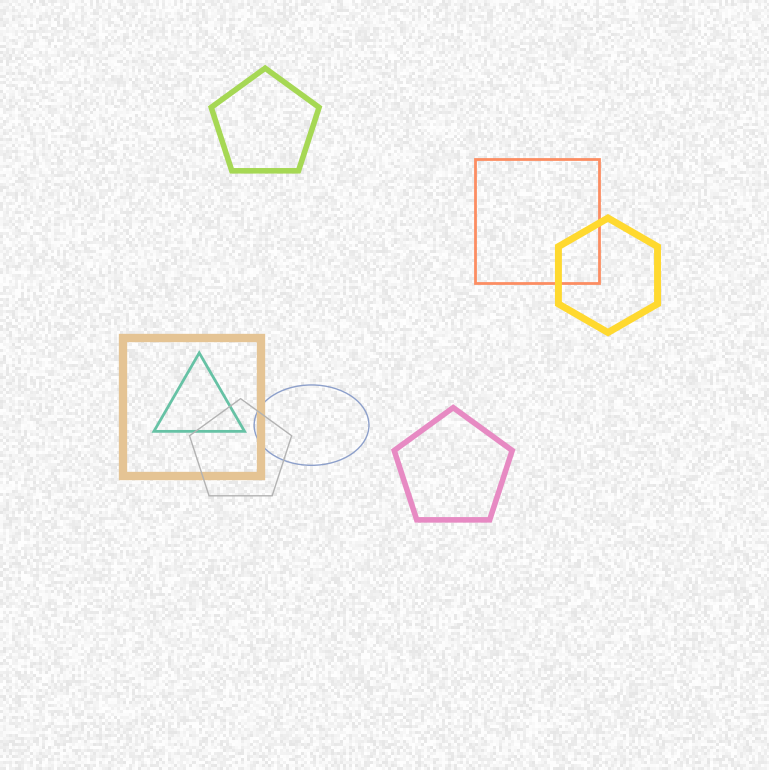[{"shape": "triangle", "thickness": 1, "radius": 0.34, "center": [0.259, 0.474]}, {"shape": "square", "thickness": 1, "radius": 0.4, "center": [0.697, 0.713]}, {"shape": "oval", "thickness": 0.5, "radius": 0.37, "center": [0.405, 0.448]}, {"shape": "pentagon", "thickness": 2, "radius": 0.4, "center": [0.589, 0.39]}, {"shape": "pentagon", "thickness": 2, "radius": 0.37, "center": [0.344, 0.838]}, {"shape": "hexagon", "thickness": 2.5, "radius": 0.37, "center": [0.79, 0.643]}, {"shape": "square", "thickness": 3, "radius": 0.45, "center": [0.249, 0.471]}, {"shape": "pentagon", "thickness": 0.5, "radius": 0.35, "center": [0.312, 0.413]}]